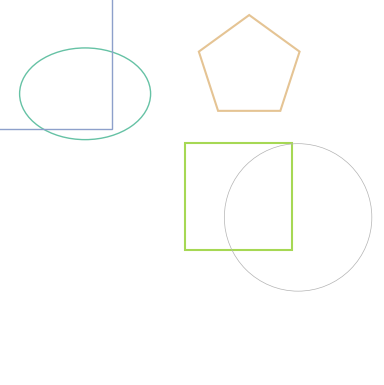[{"shape": "oval", "thickness": 1, "radius": 0.85, "center": [0.221, 0.756]}, {"shape": "square", "thickness": 1, "radius": 0.91, "center": [0.109, 0.848]}, {"shape": "square", "thickness": 1.5, "radius": 0.7, "center": [0.62, 0.489]}, {"shape": "pentagon", "thickness": 1.5, "radius": 0.69, "center": [0.647, 0.823]}, {"shape": "circle", "thickness": 0.5, "radius": 0.96, "center": [0.774, 0.435]}]